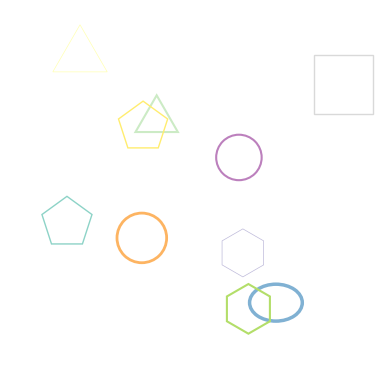[{"shape": "pentagon", "thickness": 1, "radius": 0.34, "center": [0.174, 0.422]}, {"shape": "triangle", "thickness": 0.5, "radius": 0.41, "center": [0.208, 0.854]}, {"shape": "hexagon", "thickness": 0.5, "radius": 0.31, "center": [0.631, 0.343]}, {"shape": "oval", "thickness": 2.5, "radius": 0.34, "center": [0.717, 0.214]}, {"shape": "circle", "thickness": 2, "radius": 0.32, "center": [0.368, 0.382]}, {"shape": "hexagon", "thickness": 1.5, "radius": 0.32, "center": [0.645, 0.198]}, {"shape": "square", "thickness": 1, "radius": 0.38, "center": [0.893, 0.78]}, {"shape": "circle", "thickness": 1.5, "radius": 0.3, "center": [0.621, 0.591]}, {"shape": "triangle", "thickness": 1.5, "radius": 0.32, "center": [0.407, 0.689]}, {"shape": "pentagon", "thickness": 1, "radius": 0.34, "center": [0.372, 0.67]}]